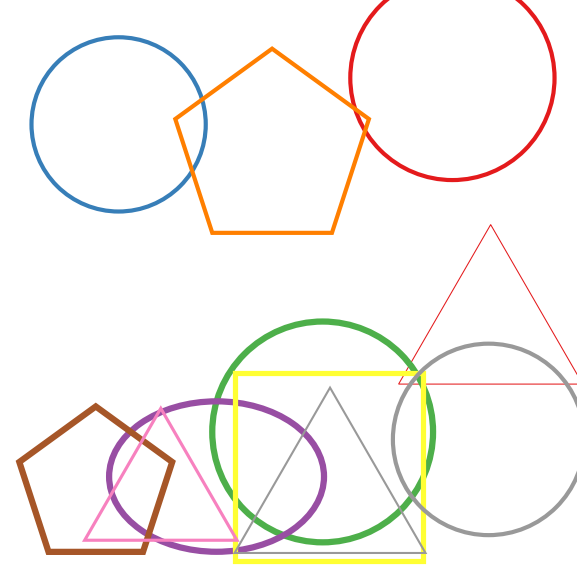[{"shape": "circle", "thickness": 2, "radius": 0.88, "center": [0.783, 0.864]}, {"shape": "triangle", "thickness": 0.5, "radius": 0.92, "center": [0.85, 0.426]}, {"shape": "circle", "thickness": 2, "radius": 0.75, "center": [0.205, 0.784]}, {"shape": "circle", "thickness": 3, "radius": 0.96, "center": [0.559, 0.251]}, {"shape": "oval", "thickness": 3, "radius": 0.93, "center": [0.375, 0.174]}, {"shape": "pentagon", "thickness": 2, "radius": 0.88, "center": [0.471, 0.739]}, {"shape": "square", "thickness": 2.5, "radius": 0.81, "center": [0.569, 0.191]}, {"shape": "pentagon", "thickness": 3, "radius": 0.7, "center": [0.166, 0.156]}, {"shape": "triangle", "thickness": 1.5, "radius": 0.76, "center": [0.278, 0.14]}, {"shape": "circle", "thickness": 2, "radius": 0.83, "center": [0.846, 0.238]}, {"shape": "triangle", "thickness": 1, "radius": 0.95, "center": [0.571, 0.137]}]